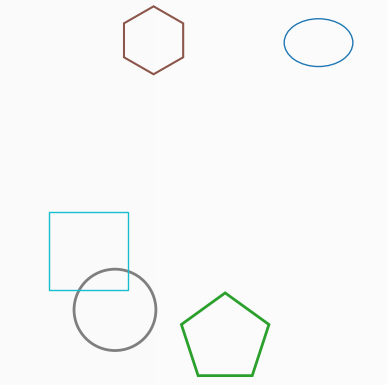[{"shape": "oval", "thickness": 1, "radius": 0.44, "center": [0.822, 0.889]}, {"shape": "pentagon", "thickness": 2, "radius": 0.59, "center": [0.581, 0.12]}, {"shape": "hexagon", "thickness": 1.5, "radius": 0.44, "center": [0.396, 0.895]}, {"shape": "circle", "thickness": 2, "radius": 0.53, "center": [0.297, 0.195]}, {"shape": "square", "thickness": 1, "radius": 0.51, "center": [0.228, 0.348]}]